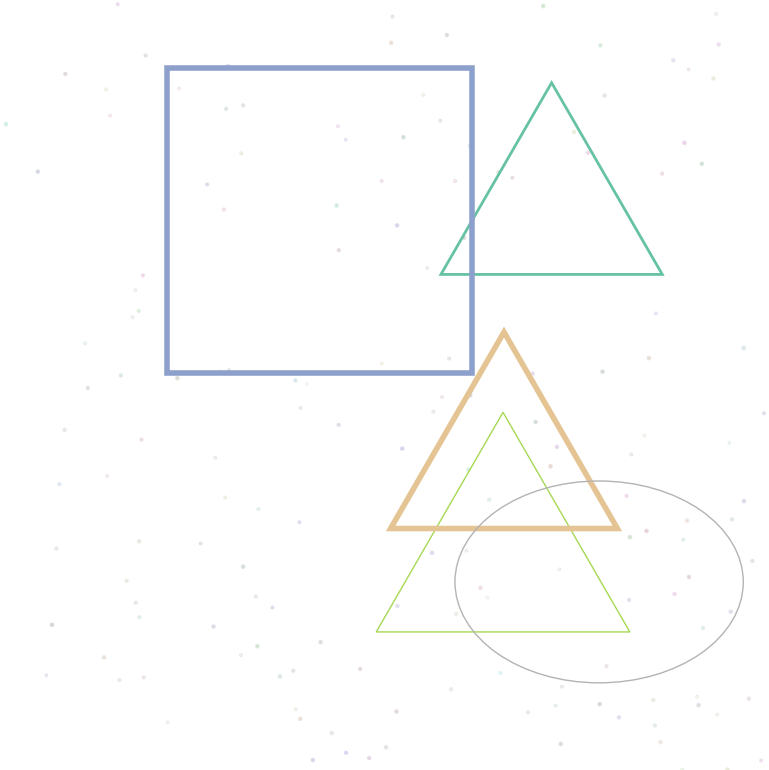[{"shape": "triangle", "thickness": 1, "radius": 0.83, "center": [0.716, 0.727]}, {"shape": "square", "thickness": 2, "radius": 0.99, "center": [0.415, 0.713]}, {"shape": "triangle", "thickness": 0.5, "radius": 0.95, "center": [0.653, 0.274]}, {"shape": "triangle", "thickness": 2, "radius": 0.85, "center": [0.655, 0.399]}, {"shape": "oval", "thickness": 0.5, "radius": 0.94, "center": [0.778, 0.244]}]